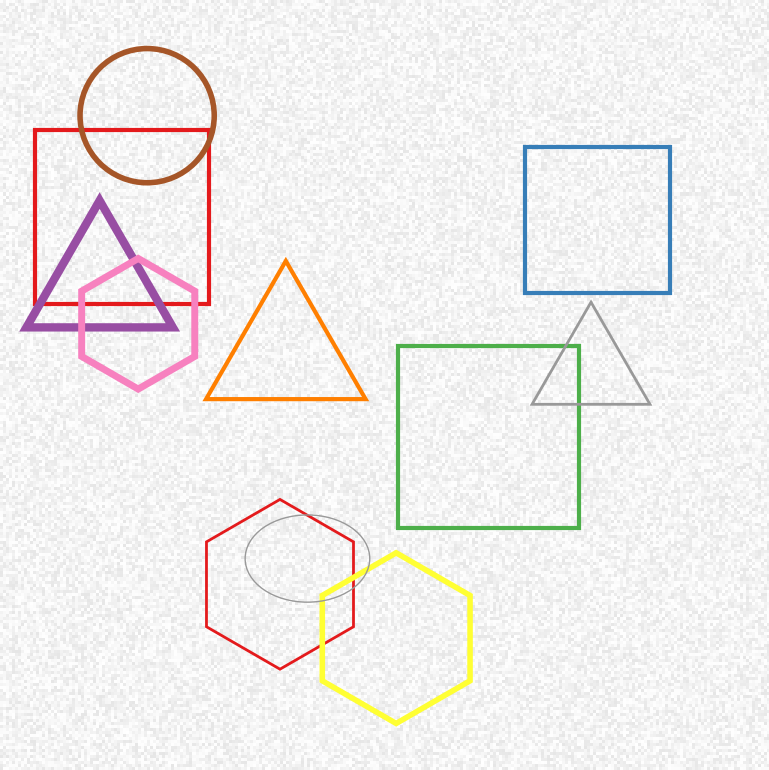[{"shape": "square", "thickness": 1.5, "radius": 0.56, "center": [0.159, 0.718]}, {"shape": "hexagon", "thickness": 1, "radius": 0.55, "center": [0.364, 0.241]}, {"shape": "square", "thickness": 1.5, "radius": 0.47, "center": [0.776, 0.714]}, {"shape": "square", "thickness": 1.5, "radius": 0.59, "center": [0.635, 0.432]}, {"shape": "triangle", "thickness": 3, "radius": 0.55, "center": [0.129, 0.63]}, {"shape": "triangle", "thickness": 1.5, "radius": 0.6, "center": [0.371, 0.541]}, {"shape": "hexagon", "thickness": 2, "radius": 0.55, "center": [0.515, 0.171]}, {"shape": "circle", "thickness": 2, "radius": 0.44, "center": [0.191, 0.85]}, {"shape": "hexagon", "thickness": 2.5, "radius": 0.42, "center": [0.18, 0.58]}, {"shape": "oval", "thickness": 0.5, "radius": 0.4, "center": [0.399, 0.275]}, {"shape": "triangle", "thickness": 1, "radius": 0.44, "center": [0.768, 0.519]}]